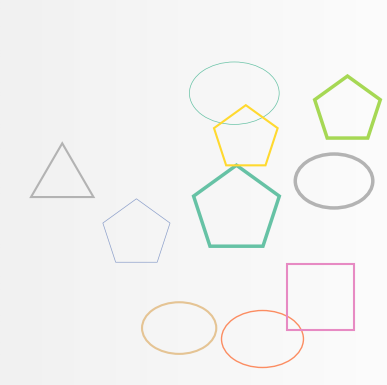[{"shape": "oval", "thickness": 0.5, "radius": 0.58, "center": [0.605, 0.758]}, {"shape": "pentagon", "thickness": 2.5, "radius": 0.58, "center": [0.61, 0.455]}, {"shape": "oval", "thickness": 1, "radius": 0.53, "center": [0.677, 0.119]}, {"shape": "pentagon", "thickness": 0.5, "radius": 0.46, "center": [0.352, 0.393]}, {"shape": "square", "thickness": 1.5, "radius": 0.43, "center": [0.827, 0.229]}, {"shape": "pentagon", "thickness": 2.5, "radius": 0.45, "center": [0.897, 0.713]}, {"shape": "pentagon", "thickness": 1.5, "radius": 0.43, "center": [0.634, 0.64]}, {"shape": "oval", "thickness": 1.5, "radius": 0.48, "center": [0.462, 0.148]}, {"shape": "triangle", "thickness": 1.5, "radius": 0.47, "center": [0.161, 0.535]}, {"shape": "oval", "thickness": 2.5, "radius": 0.5, "center": [0.862, 0.53]}]